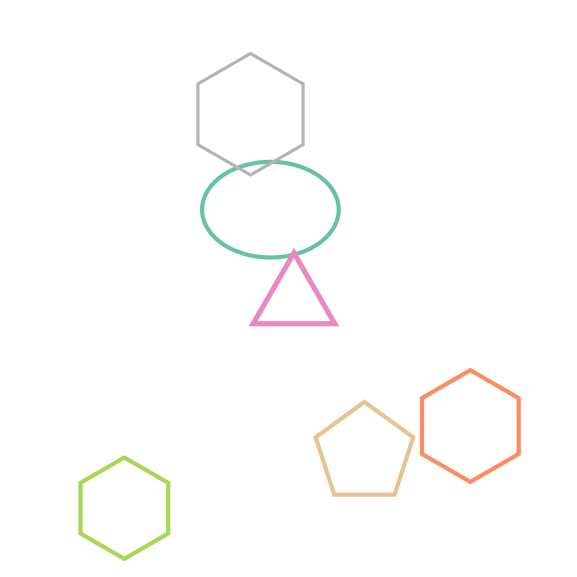[{"shape": "oval", "thickness": 2, "radius": 0.59, "center": [0.468, 0.636]}, {"shape": "hexagon", "thickness": 2, "radius": 0.48, "center": [0.814, 0.261]}, {"shape": "triangle", "thickness": 2.5, "radius": 0.41, "center": [0.509, 0.479]}, {"shape": "hexagon", "thickness": 2, "radius": 0.44, "center": [0.215, 0.119]}, {"shape": "pentagon", "thickness": 2, "radius": 0.44, "center": [0.631, 0.214]}, {"shape": "hexagon", "thickness": 1.5, "radius": 0.53, "center": [0.434, 0.801]}]